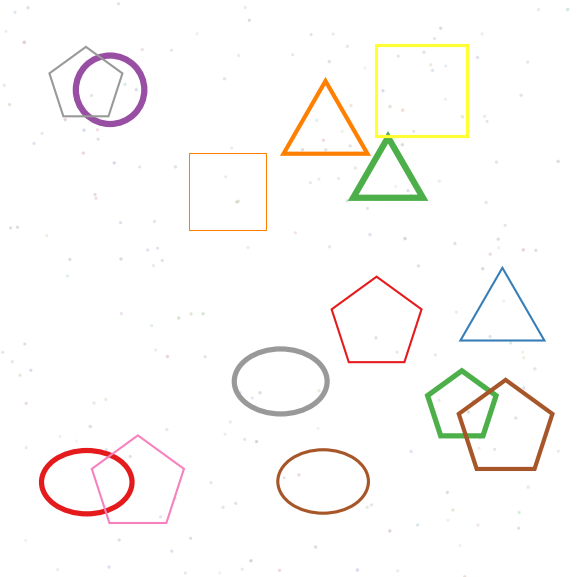[{"shape": "oval", "thickness": 2.5, "radius": 0.39, "center": [0.15, 0.164]}, {"shape": "pentagon", "thickness": 1, "radius": 0.41, "center": [0.652, 0.438]}, {"shape": "triangle", "thickness": 1, "radius": 0.42, "center": [0.87, 0.451]}, {"shape": "triangle", "thickness": 3, "radius": 0.35, "center": [0.672, 0.692]}, {"shape": "pentagon", "thickness": 2.5, "radius": 0.31, "center": [0.8, 0.295]}, {"shape": "circle", "thickness": 3, "radius": 0.3, "center": [0.191, 0.844]}, {"shape": "square", "thickness": 0.5, "radius": 0.33, "center": [0.394, 0.668]}, {"shape": "triangle", "thickness": 2, "radius": 0.42, "center": [0.564, 0.775]}, {"shape": "square", "thickness": 1.5, "radius": 0.4, "center": [0.73, 0.843]}, {"shape": "pentagon", "thickness": 2, "radius": 0.43, "center": [0.876, 0.256]}, {"shape": "oval", "thickness": 1.5, "radius": 0.39, "center": [0.56, 0.165]}, {"shape": "pentagon", "thickness": 1, "radius": 0.42, "center": [0.239, 0.161]}, {"shape": "pentagon", "thickness": 1, "radius": 0.33, "center": [0.149, 0.852]}, {"shape": "oval", "thickness": 2.5, "radius": 0.4, "center": [0.486, 0.339]}]